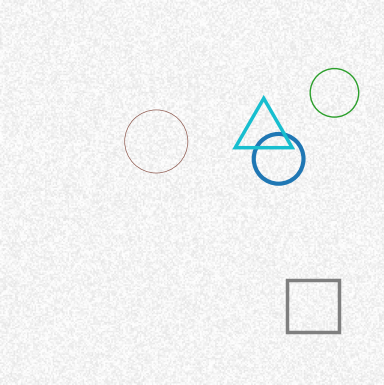[{"shape": "circle", "thickness": 3, "radius": 0.32, "center": [0.724, 0.587]}, {"shape": "circle", "thickness": 1, "radius": 0.32, "center": [0.869, 0.759]}, {"shape": "circle", "thickness": 0.5, "radius": 0.41, "center": [0.406, 0.633]}, {"shape": "square", "thickness": 2.5, "radius": 0.34, "center": [0.814, 0.206]}, {"shape": "triangle", "thickness": 2.5, "radius": 0.43, "center": [0.685, 0.659]}]